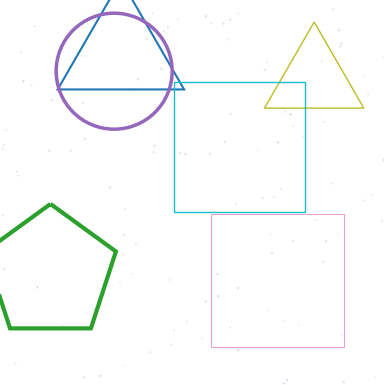[{"shape": "triangle", "thickness": 1.5, "radius": 0.95, "center": [0.314, 0.862]}, {"shape": "pentagon", "thickness": 3, "radius": 0.89, "center": [0.131, 0.292]}, {"shape": "circle", "thickness": 2.5, "radius": 0.75, "center": [0.297, 0.815]}, {"shape": "square", "thickness": 0.5, "radius": 0.86, "center": [0.72, 0.272]}, {"shape": "triangle", "thickness": 1, "radius": 0.75, "center": [0.816, 0.794]}, {"shape": "square", "thickness": 1, "radius": 0.85, "center": [0.622, 0.618]}]